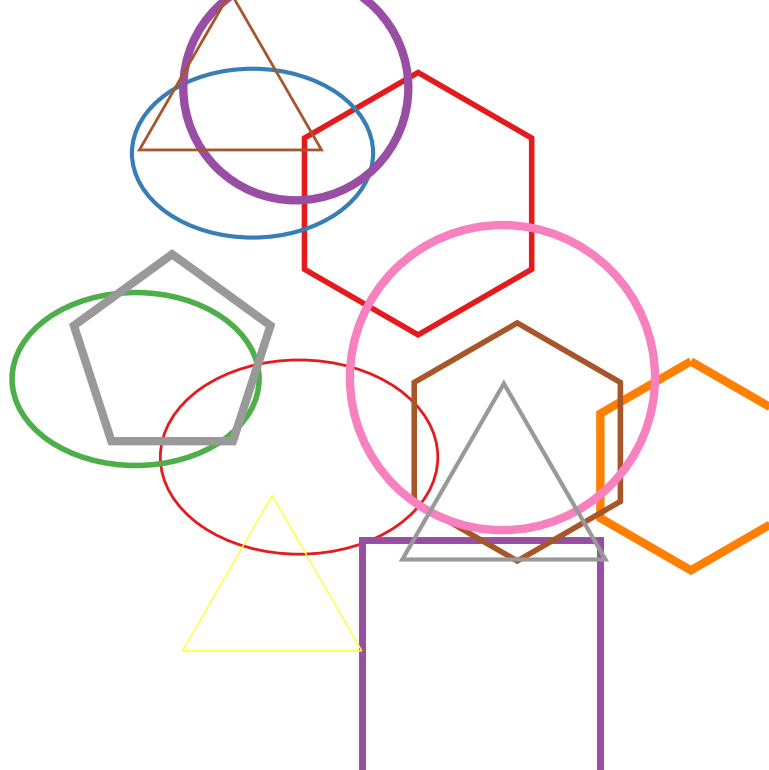[{"shape": "oval", "thickness": 1, "radius": 0.9, "center": [0.388, 0.406]}, {"shape": "hexagon", "thickness": 2, "radius": 0.85, "center": [0.543, 0.735]}, {"shape": "oval", "thickness": 1.5, "radius": 0.78, "center": [0.328, 0.801]}, {"shape": "oval", "thickness": 2, "radius": 0.8, "center": [0.176, 0.508]}, {"shape": "square", "thickness": 2.5, "radius": 0.77, "center": [0.625, 0.145]}, {"shape": "circle", "thickness": 3, "radius": 0.73, "center": [0.384, 0.886]}, {"shape": "hexagon", "thickness": 3, "radius": 0.68, "center": [0.897, 0.395]}, {"shape": "triangle", "thickness": 0.5, "radius": 0.67, "center": [0.353, 0.222]}, {"shape": "triangle", "thickness": 1, "radius": 0.68, "center": [0.299, 0.874]}, {"shape": "hexagon", "thickness": 2, "radius": 0.77, "center": [0.672, 0.426]}, {"shape": "circle", "thickness": 3, "radius": 0.99, "center": [0.653, 0.51]}, {"shape": "pentagon", "thickness": 3, "radius": 0.67, "center": [0.224, 0.536]}, {"shape": "triangle", "thickness": 1.5, "radius": 0.76, "center": [0.654, 0.35]}]